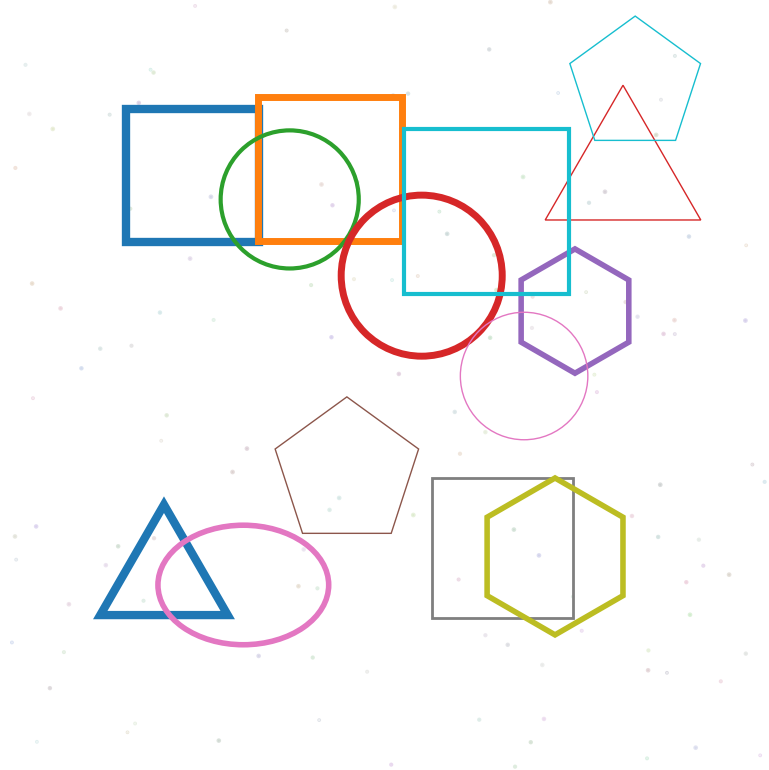[{"shape": "triangle", "thickness": 3, "radius": 0.48, "center": [0.213, 0.249]}, {"shape": "square", "thickness": 3, "radius": 0.43, "center": [0.25, 0.773]}, {"shape": "square", "thickness": 2.5, "radius": 0.47, "center": [0.429, 0.781]}, {"shape": "circle", "thickness": 1.5, "radius": 0.45, "center": [0.376, 0.741]}, {"shape": "circle", "thickness": 2.5, "radius": 0.52, "center": [0.548, 0.642]}, {"shape": "triangle", "thickness": 0.5, "radius": 0.58, "center": [0.809, 0.773]}, {"shape": "hexagon", "thickness": 2, "radius": 0.4, "center": [0.747, 0.596]}, {"shape": "pentagon", "thickness": 0.5, "radius": 0.49, "center": [0.45, 0.387]}, {"shape": "oval", "thickness": 2, "radius": 0.55, "center": [0.316, 0.24]}, {"shape": "circle", "thickness": 0.5, "radius": 0.41, "center": [0.681, 0.512]}, {"shape": "square", "thickness": 1, "radius": 0.46, "center": [0.653, 0.288]}, {"shape": "hexagon", "thickness": 2, "radius": 0.51, "center": [0.721, 0.277]}, {"shape": "square", "thickness": 1.5, "radius": 0.54, "center": [0.632, 0.725]}, {"shape": "pentagon", "thickness": 0.5, "radius": 0.45, "center": [0.825, 0.89]}]